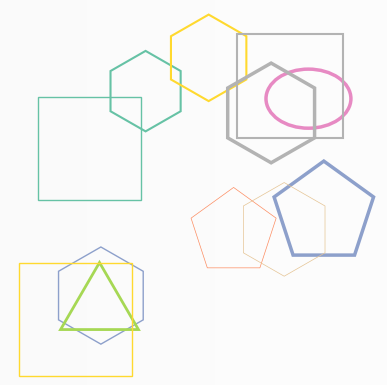[{"shape": "square", "thickness": 1, "radius": 0.67, "center": [0.231, 0.614]}, {"shape": "hexagon", "thickness": 1.5, "radius": 0.52, "center": [0.376, 0.763]}, {"shape": "pentagon", "thickness": 0.5, "radius": 0.58, "center": [0.603, 0.398]}, {"shape": "pentagon", "thickness": 2.5, "radius": 0.67, "center": [0.836, 0.447]}, {"shape": "hexagon", "thickness": 1, "radius": 0.63, "center": [0.26, 0.232]}, {"shape": "oval", "thickness": 2.5, "radius": 0.55, "center": [0.796, 0.744]}, {"shape": "triangle", "thickness": 2, "radius": 0.58, "center": [0.257, 0.202]}, {"shape": "hexagon", "thickness": 1.5, "radius": 0.56, "center": [0.538, 0.85]}, {"shape": "square", "thickness": 1, "radius": 0.73, "center": [0.194, 0.169]}, {"shape": "hexagon", "thickness": 0.5, "radius": 0.61, "center": [0.733, 0.404]}, {"shape": "square", "thickness": 1.5, "radius": 0.68, "center": [0.748, 0.777]}, {"shape": "hexagon", "thickness": 2.5, "radius": 0.65, "center": [0.7, 0.707]}]